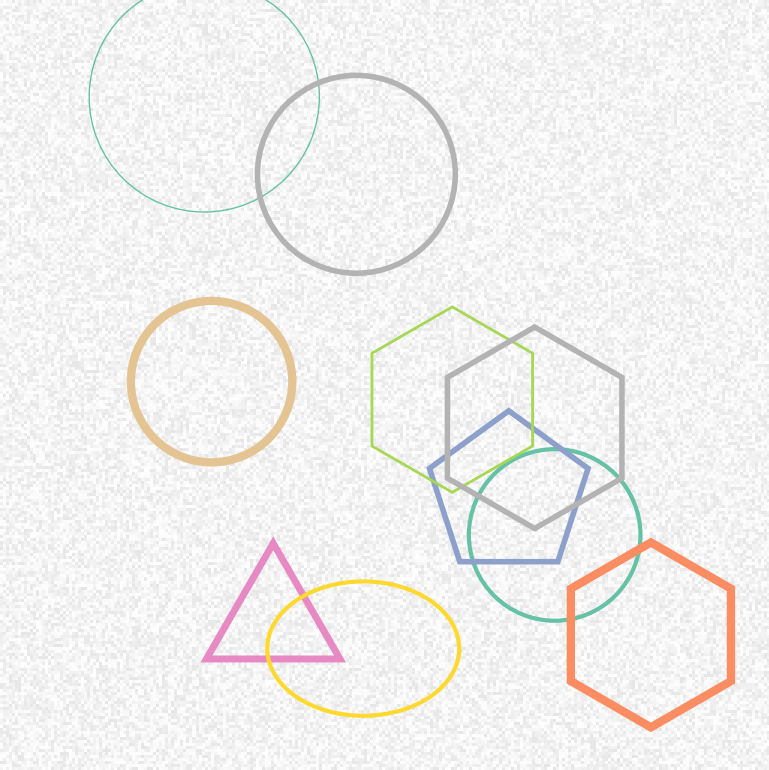[{"shape": "circle", "thickness": 0.5, "radius": 0.75, "center": [0.265, 0.874]}, {"shape": "circle", "thickness": 1.5, "radius": 0.56, "center": [0.72, 0.305]}, {"shape": "hexagon", "thickness": 3, "radius": 0.6, "center": [0.845, 0.175]}, {"shape": "pentagon", "thickness": 2, "radius": 0.54, "center": [0.661, 0.358]}, {"shape": "triangle", "thickness": 2.5, "radius": 0.5, "center": [0.355, 0.194]}, {"shape": "hexagon", "thickness": 1, "radius": 0.6, "center": [0.587, 0.481]}, {"shape": "oval", "thickness": 1.5, "radius": 0.62, "center": [0.472, 0.158]}, {"shape": "circle", "thickness": 3, "radius": 0.52, "center": [0.275, 0.504]}, {"shape": "circle", "thickness": 2, "radius": 0.64, "center": [0.463, 0.774]}, {"shape": "hexagon", "thickness": 2, "radius": 0.65, "center": [0.694, 0.444]}]